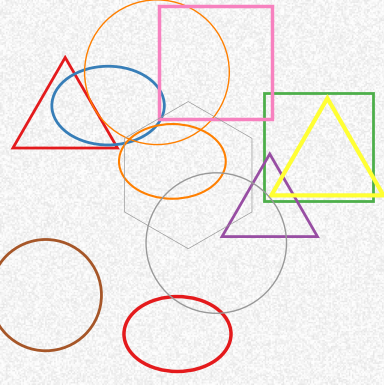[{"shape": "triangle", "thickness": 2, "radius": 0.78, "center": [0.169, 0.694]}, {"shape": "oval", "thickness": 2.5, "radius": 0.7, "center": [0.461, 0.132]}, {"shape": "oval", "thickness": 2, "radius": 0.73, "center": [0.281, 0.726]}, {"shape": "square", "thickness": 2, "radius": 0.7, "center": [0.827, 0.619]}, {"shape": "triangle", "thickness": 2, "radius": 0.72, "center": [0.701, 0.457]}, {"shape": "oval", "thickness": 1.5, "radius": 0.69, "center": [0.448, 0.581]}, {"shape": "circle", "thickness": 1, "radius": 0.94, "center": [0.408, 0.812]}, {"shape": "triangle", "thickness": 3, "radius": 0.84, "center": [0.85, 0.577]}, {"shape": "circle", "thickness": 2, "radius": 0.72, "center": [0.119, 0.233]}, {"shape": "square", "thickness": 2.5, "radius": 0.73, "center": [0.56, 0.838]}, {"shape": "hexagon", "thickness": 0.5, "radius": 0.96, "center": [0.489, 0.545]}, {"shape": "circle", "thickness": 1, "radius": 0.91, "center": [0.562, 0.369]}]